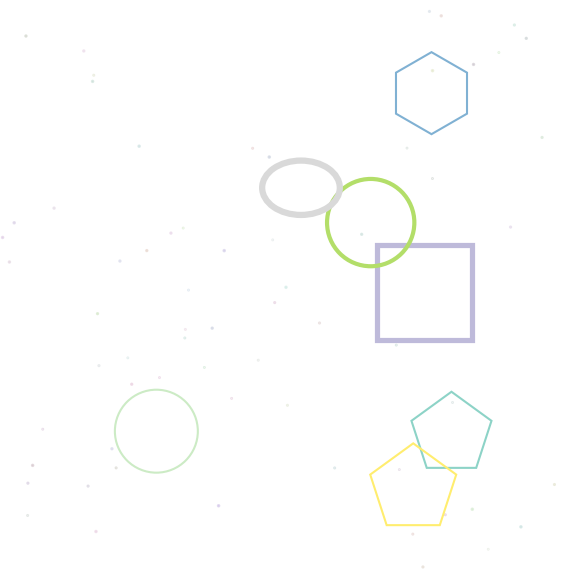[{"shape": "pentagon", "thickness": 1, "radius": 0.36, "center": [0.782, 0.248]}, {"shape": "square", "thickness": 2.5, "radius": 0.41, "center": [0.735, 0.493]}, {"shape": "hexagon", "thickness": 1, "radius": 0.36, "center": [0.747, 0.838]}, {"shape": "circle", "thickness": 2, "radius": 0.38, "center": [0.642, 0.614]}, {"shape": "oval", "thickness": 3, "radius": 0.34, "center": [0.521, 0.674]}, {"shape": "circle", "thickness": 1, "radius": 0.36, "center": [0.271, 0.252]}, {"shape": "pentagon", "thickness": 1, "radius": 0.39, "center": [0.716, 0.153]}]